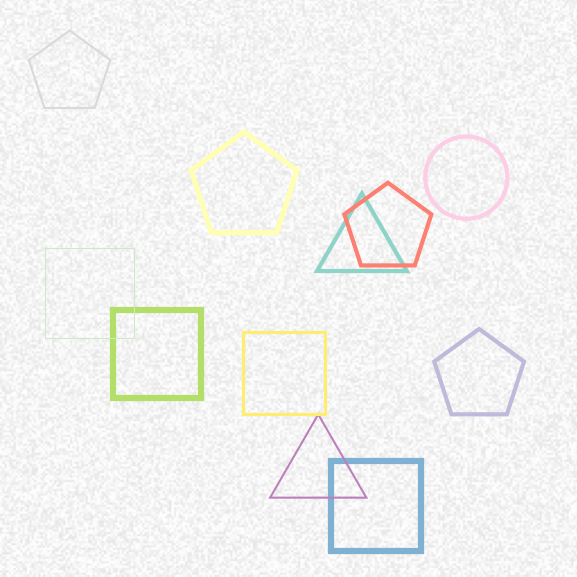[{"shape": "triangle", "thickness": 2, "radius": 0.45, "center": [0.627, 0.575]}, {"shape": "pentagon", "thickness": 2.5, "radius": 0.48, "center": [0.423, 0.674]}, {"shape": "pentagon", "thickness": 2, "radius": 0.41, "center": [0.83, 0.348]}, {"shape": "pentagon", "thickness": 2, "radius": 0.4, "center": [0.672, 0.604]}, {"shape": "square", "thickness": 3, "radius": 0.39, "center": [0.651, 0.123]}, {"shape": "square", "thickness": 3, "radius": 0.38, "center": [0.272, 0.387]}, {"shape": "circle", "thickness": 2, "radius": 0.36, "center": [0.808, 0.692]}, {"shape": "pentagon", "thickness": 1, "radius": 0.37, "center": [0.12, 0.872]}, {"shape": "triangle", "thickness": 1, "radius": 0.48, "center": [0.551, 0.185]}, {"shape": "square", "thickness": 0.5, "radius": 0.39, "center": [0.155, 0.491]}, {"shape": "square", "thickness": 1.5, "radius": 0.35, "center": [0.492, 0.354]}]